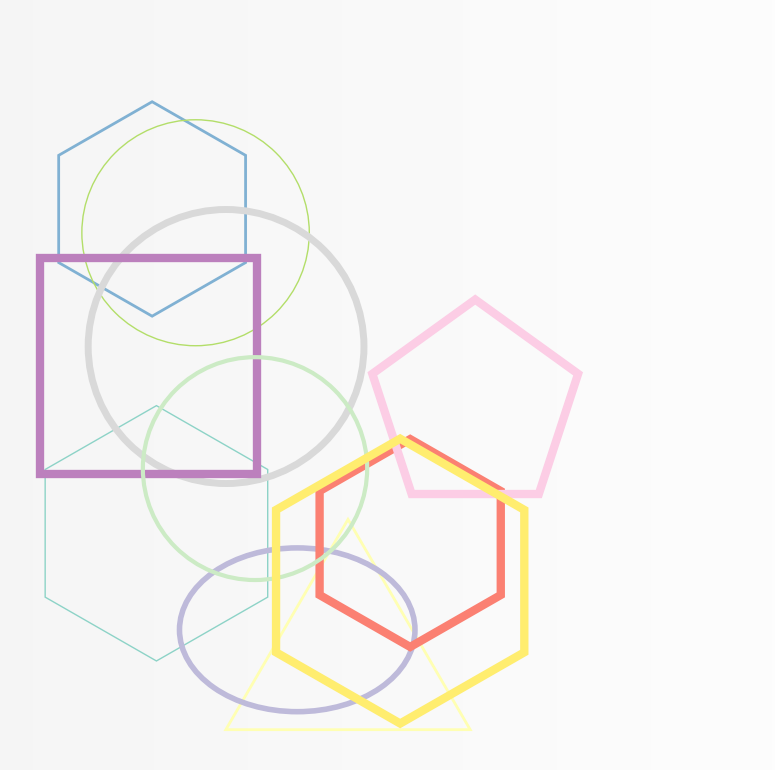[{"shape": "hexagon", "thickness": 0.5, "radius": 0.83, "center": [0.202, 0.307]}, {"shape": "triangle", "thickness": 1, "radius": 0.91, "center": [0.449, 0.143]}, {"shape": "oval", "thickness": 2, "radius": 0.76, "center": [0.384, 0.182]}, {"shape": "hexagon", "thickness": 3, "radius": 0.67, "center": [0.529, 0.295]}, {"shape": "hexagon", "thickness": 1, "radius": 0.7, "center": [0.196, 0.729]}, {"shape": "circle", "thickness": 0.5, "radius": 0.73, "center": [0.252, 0.698]}, {"shape": "pentagon", "thickness": 3, "radius": 0.7, "center": [0.613, 0.471]}, {"shape": "circle", "thickness": 2.5, "radius": 0.89, "center": [0.292, 0.55]}, {"shape": "square", "thickness": 3, "radius": 0.7, "center": [0.191, 0.525]}, {"shape": "circle", "thickness": 1.5, "radius": 0.72, "center": [0.329, 0.391]}, {"shape": "hexagon", "thickness": 3, "radius": 0.92, "center": [0.516, 0.245]}]